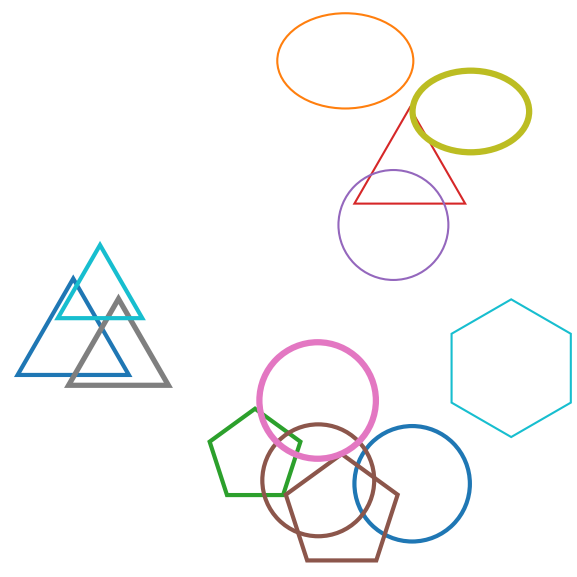[{"shape": "triangle", "thickness": 2, "radius": 0.56, "center": [0.127, 0.405]}, {"shape": "circle", "thickness": 2, "radius": 0.5, "center": [0.714, 0.161]}, {"shape": "oval", "thickness": 1, "radius": 0.59, "center": [0.598, 0.894]}, {"shape": "pentagon", "thickness": 2, "radius": 0.41, "center": [0.442, 0.209]}, {"shape": "triangle", "thickness": 1, "radius": 0.55, "center": [0.71, 0.702]}, {"shape": "circle", "thickness": 1, "radius": 0.48, "center": [0.681, 0.61]}, {"shape": "circle", "thickness": 2, "radius": 0.48, "center": [0.551, 0.167]}, {"shape": "pentagon", "thickness": 2, "radius": 0.51, "center": [0.592, 0.111]}, {"shape": "circle", "thickness": 3, "radius": 0.5, "center": [0.55, 0.306]}, {"shape": "triangle", "thickness": 2.5, "radius": 0.5, "center": [0.205, 0.382]}, {"shape": "oval", "thickness": 3, "radius": 0.5, "center": [0.815, 0.806]}, {"shape": "triangle", "thickness": 2, "radius": 0.42, "center": [0.173, 0.49]}, {"shape": "hexagon", "thickness": 1, "radius": 0.6, "center": [0.885, 0.362]}]